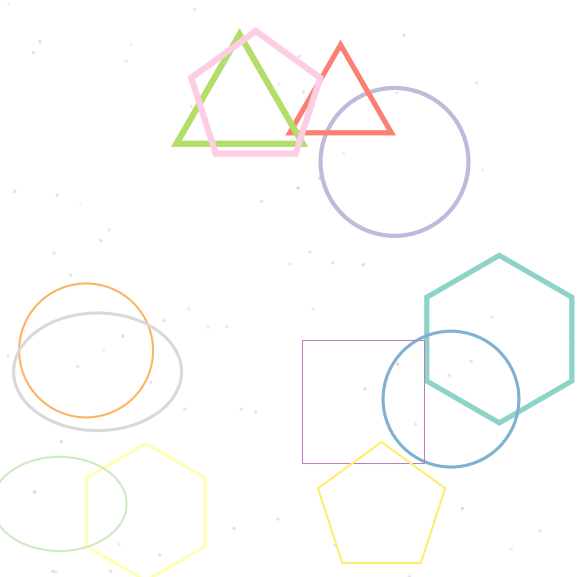[{"shape": "hexagon", "thickness": 2.5, "radius": 0.73, "center": [0.865, 0.412]}, {"shape": "hexagon", "thickness": 1.5, "radius": 0.59, "center": [0.253, 0.112]}, {"shape": "circle", "thickness": 2, "radius": 0.64, "center": [0.683, 0.719]}, {"shape": "triangle", "thickness": 2.5, "radius": 0.51, "center": [0.59, 0.82]}, {"shape": "circle", "thickness": 1.5, "radius": 0.59, "center": [0.781, 0.308]}, {"shape": "circle", "thickness": 1, "radius": 0.58, "center": [0.149, 0.392]}, {"shape": "triangle", "thickness": 3, "radius": 0.63, "center": [0.415, 0.813]}, {"shape": "pentagon", "thickness": 3, "radius": 0.59, "center": [0.443, 0.828]}, {"shape": "oval", "thickness": 1.5, "radius": 0.73, "center": [0.169, 0.355]}, {"shape": "square", "thickness": 0.5, "radius": 0.53, "center": [0.629, 0.304]}, {"shape": "oval", "thickness": 1, "radius": 0.58, "center": [0.103, 0.127]}, {"shape": "pentagon", "thickness": 1, "radius": 0.58, "center": [0.661, 0.118]}]